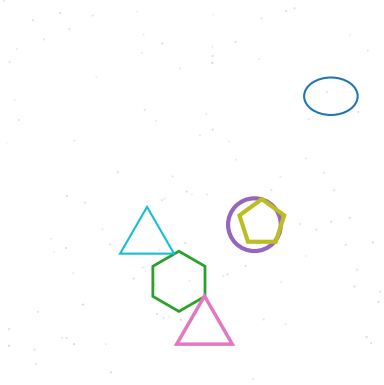[{"shape": "oval", "thickness": 1.5, "radius": 0.35, "center": [0.859, 0.75]}, {"shape": "hexagon", "thickness": 2, "radius": 0.39, "center": [0.465, 0.269]}, {"shape": "circle", "thickness": 3, "radius": 0.34, "center": [0.661, 0.416]}, {"shape": "triangle", "thickness": 2.5, "radius": 0.42, "center": [0.531, 0.148]}, {"shape": "pentagon", "thickness": 3, "radius": 0.31, "center": [0.68, 0.422]}, {"shape": "triangle", "thickness": 1.5, "radius": 0.4, "center": [0.382, 0.382]}]